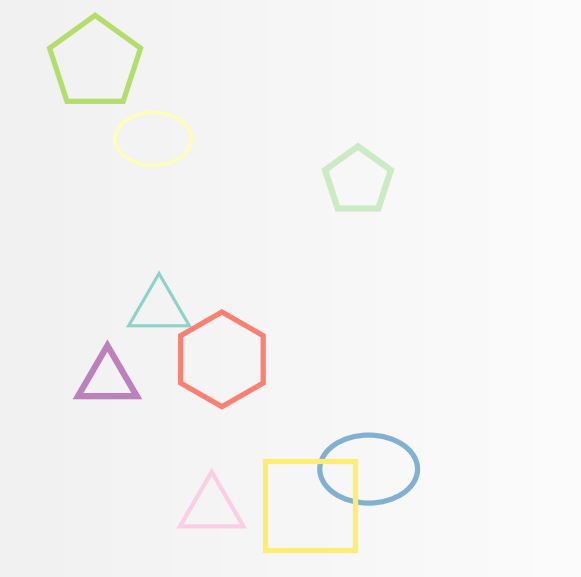[{"shape": "triangle", "thickness": 1.5, "radius": 0.3, "center": [0.274, 0.465]}, {"shape": "oval", "thickness": 1.5, "radius": 0.33, "center": [0.264, 0.759]}, {"shape": "hexagon", "thickness": 2.5, "radius": 0.41, "center": [0.382, 0.377]}, {"shape": "oval", "thickness": 2.5, "radius": 0.42, "center": [0.634, 0.187]}, {"shape": "pentagon", "thickness": 2.5, "radius": 0.41, "center": [0.164, 0.89]}, {"shape": "triangle", "thickness": 2, "radius": 0.31, "center": [0.364, 0.119]}, {"shape": "triangle", "thickness": 3, "radius": 0.29, "center": [0.185, 0.342]}, {"shape": "pentagon", "thickness": 3, "radius": 0.3, "center": [0.616, 0.686]}, {"shape": "square", "thickness": 2.5, "radius": 0.39, "center": [0.534, 0.123]}]